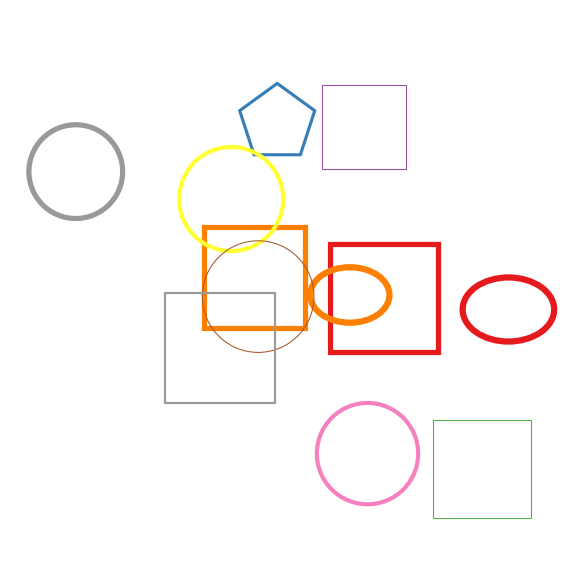[{"shape": "oval", "thickness": 3, "radius": 0.4, "center": [0.88, 0.463]}, {"shape": "square", "thickness": 2.5, "radius": 0.47, "center": [0.665, 0.483]}, {"shape": "pentagon", "thickness": 1.5, "radius": 0.34, "center": [0.48, 0.786]}, {"shape": "square", "thickness": 0.5, "radius": 0.42, "center": [0.834, 0.187]}, {"shape": "square", "thickness": 0.5, "radius": 0.36, "center": [0.631, 0.779]}, {"shape": "oval", "thickness": 3, "radius": 0.34, "center": [0.606, 0.488]}, {"shape": "square", "thickness": 2.5, "radius": 0.44, "center": [0.44, 0.519]}, {"shape": "circle", "thickness": 2, "radius": 0.45, "center": [0.4, 0.654]}, {"shape": "circle", "thickness": 0.5, "radius": 0.48, "center": [0.447, 0.486]}, {"shape": "circle", "thickness": 2, "radius": 0.44, "center": [0.636, 0.214]}, {"shape": "circle", "thickness": 2.5, "radius": 0.41, "center": [0.131, 0.702]}, {"shape": "square", "thickness": 1, "radius": 0.48, "center": [0.381, 0.396]}]